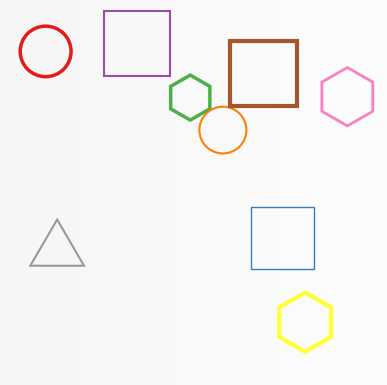[{"shape": "circle", "thickness": 2.5, "radius": 0.33, "center": [0.118, 0.866]}, {"shape": "square", "thickness": 1, "radius": 0.4, "center": [0.729, 0.382]}, {"shape": "hexagon", "thickness": 2.5, "radius": 0.29, "center": [0.491, 0.746]}, {"shape": "square", "thickness": 1.5, "radius": 0.43, "center": [0.353, 0.887]}, {"shape": "circle", "thickness": 1.5, "radius": 0.3, "center": [0.575, 0.662]}, {"shape": "hexagon", "thickness": 3, "radius": 0.38, "center": [0.787, 0.163]}, {"shape": "square", "thickness": 3, "radius": 0.43, "center": [0.68, 0.809]}, {"shape": "hexagon", "thickness": 2, "radius": 0.38, "center": [0.896, 0.749]}, {"shape": "triangle", "thickness": 1.5, "radius": 0.4, "center": [0.147, 0.35]}]